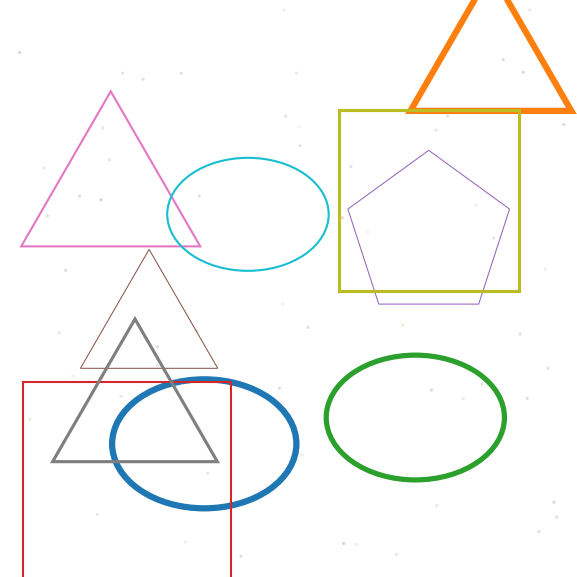[{"shape": "oval", "thickness": 3, "radius": 0.8, "center": [0.354, 0.231]}, {"shape": "triangle", "thickness": 3, "radius": 0.8, "center": [0.85, 0.888]}, {"shape": "oval", "thickness": 2.5, "radius": 0.77, "center": [0.719, 0.276]}, {"shape": "square", "thickness": 1, "radius": 0.9, "center": [0.22, 0.157]}, {"shape": "pentagon", "thickness": 0.5, "radius": 0.74, "center": [0.742, 0.592]}, {"shape": "triangle", "thickness": 0.5, "radius": 0.69, "center": [0.258, 0.43]}, {"shape": "triangle", "thickness": 1, "radius": 0.89, "center": [0.192, 0.662]}, {"shape": "triangle", "thickness": 1.5, "radius": 0.82, "center": [0.234, 0.282]}, {"shape": "square", "thickness": 1.5, "radius": 0.78, "center": [0.743, 0.651]}, {"shape": "oval", "thickness": 1, "radius": 0.7, "center": [0.429, 0.628]}]